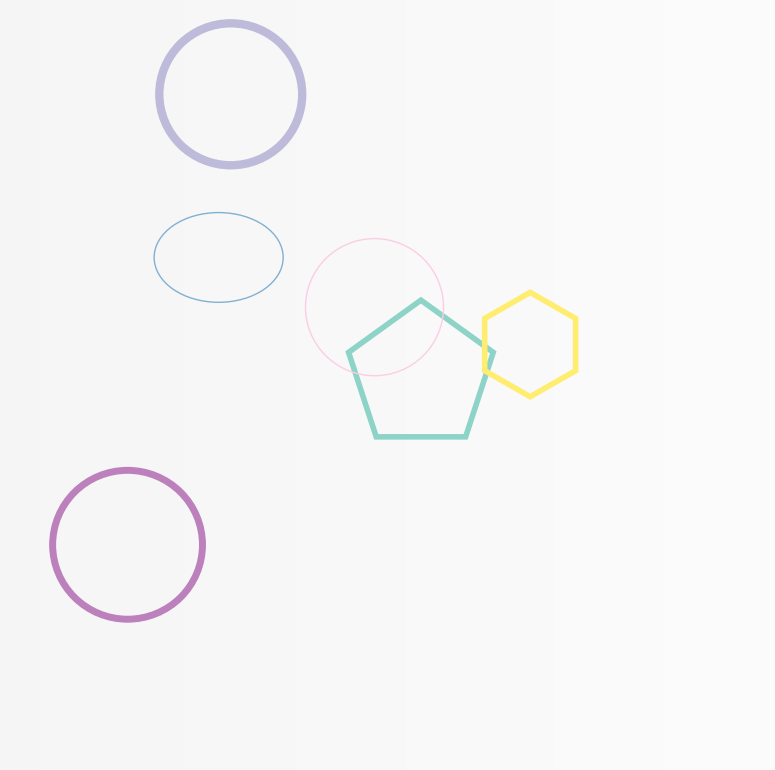[{"shape": "pentagon", "thickness": 2, "radius": 0.49, "center": [0.543, 0.512]}, {"shape": "circle", "thickness": 3, "radius": 0.46, "center": [0.298, 0.878]}, {"shape": "oval", "thickness": 0.5, "radius": 0.42, "center": [0.282, 0.666]}, {"shape": "circle", "thickness": 0.5, "radius": 0.45, "center": [0.483, 0.601]}, {"shape": "circle", "thickness": 2.5, "radius": 0.48, "center": [0.165, 0.292]}, {"shape": "hexagon", "thickness": 2, "radius": 0.34, "center": [0.684, 0.553]}]